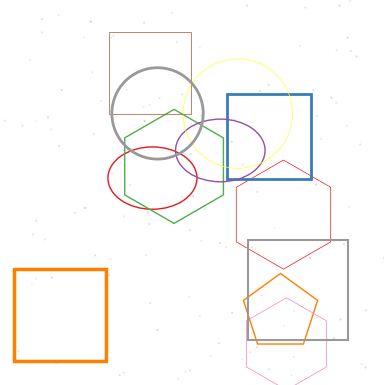[{"shape": "oval", "thickness": 1, "radius": 0.58, "center": [0.396, 0.537]}, {"shape": "hexagon", "thickness": 0.5, "radius": 0.71, "center": [0.736, 0.443]}, {"shape": "square", "thickness": 2, "radius": 0.55, "center": [0.699, 0.646]}, {"shape": "hexagon", "thickness": 1, "radius": 0.74, "center": [0.452, 0.568]}, {"shape": "oval", "thickness": 1, "radius": 0.58, "center": [0.572, 0.609]}, {"shape": "pentagon", "thickness": 1, "radius": 0.51, "center": [0.729, 0.188]}, {"shape": "square", "thickness": 2.5, "radius": 0.6, "center": [0.157, 0.181]}, {"shape": "circle", "thickness": 0.5, "radius": 0.71, "center": [0.618, 0.705]}, {"shape": "square", "thickness": 0.5, "radius": 0.53, "center": [0.39, 0.81]}, {"shape": "hexagon", "thickness": 0.5, "radius": 0.6, "center": [0.744, 0.107]}, {"shape": "square", "thickness": 1.5, "radius": 0.65, "center": [0.773, 0.246]}, {"shape": "circle", "thickness": 2, "radius": 0.59, "center": [0.409, 0.705]}]